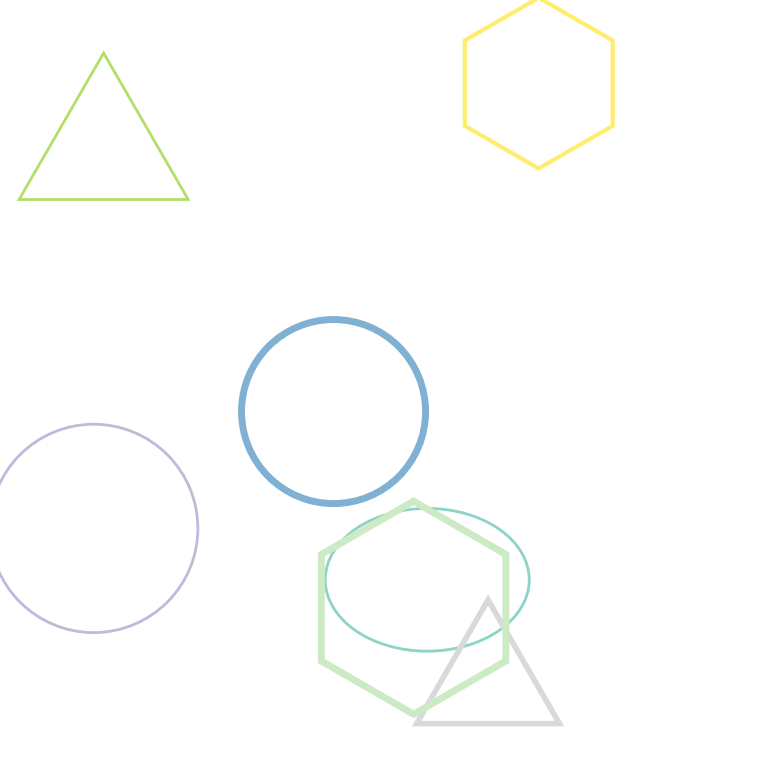[{"shape": "oval", "thickness": 1, "radius": 0.66, "center": [0.555, 0.247]}, {"shape": "circle", "thickness": 1, "radius": 0.68, "center": [0.122, 0.314]}, {"shape": "circle", "thickness": 2.5, "radius": 0.6, "center": [0.433, 0.466]}, {"shape": "triangle", "thickness": 1, "radius": 0.63, "center": [0.135, 0.804]}, {"shape": "triangle", "thickness": 2, "radius": 0.54, "center": [0.634, 0.114]}, {"shape": "hexagon", "thickness": 2.5, "radius": 0.69, "center": [0.537, 0.211]}, {"shape": "hexagon", "thickness": 1.5, "radius": 0.55, "center": [0.7, 0.892]}]